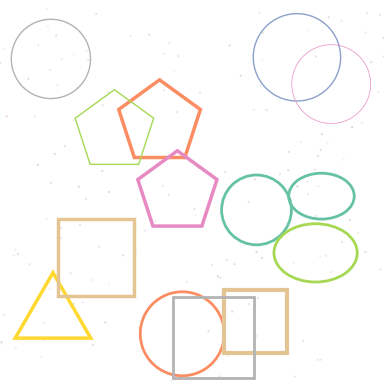[{"shape": "circle", "thickness": 2, "radius": 0.45, "center": [0.666, 0.455]}, {"shape": "oval", "thickness": 2, "radius": 0.43, "center": [0.835, 0.491]}, {"shape": "circle", "thickness": 2, "radius": 0.55, "center": [0.473, 0.133]}, {"shape": "pentagon", "thickness": 2.5, "radius": 0.56, "center": [0.414, 0.681]}, {"shape": "circle", "thickness": 1, "radius": 0.57, "center": [0.771, 0.851]}, {"shape": "circle", "thickness": 0.5, "radius": 0.51, "center": [0.86, 0.782]}, {"shape": "pentagon", "thickness": 2.5, "radius": 0.54, "center": [0.461, 0.5]}, {"shape": "pentagon", "thickness": 1, "radius": 0.54, "center": [0.297, 0.66]}, {"shape": "oval", "thickness": 2, "radius": 0.54, "center": [0.82, 0.343]}, {"shape": "triangle", "thickness": 2.5, "radius": 0.57, "center": [0.138, 0.178]}, {"shape": "square", "thickness": 2.5, "radius": 0.5, "center": [0.249, 0.331]}, {"shape": "square", "thickness": 3, "radius": 0.41, "center": [0.664, 0.165]}, {"shape": "circle", "thickness": 1, "radius": 0.51, "center": [0.132, 0.847]}, {"shape": "square", "thickness": 2, "radius": 0.52, "center": [0.554, 0.123]}]